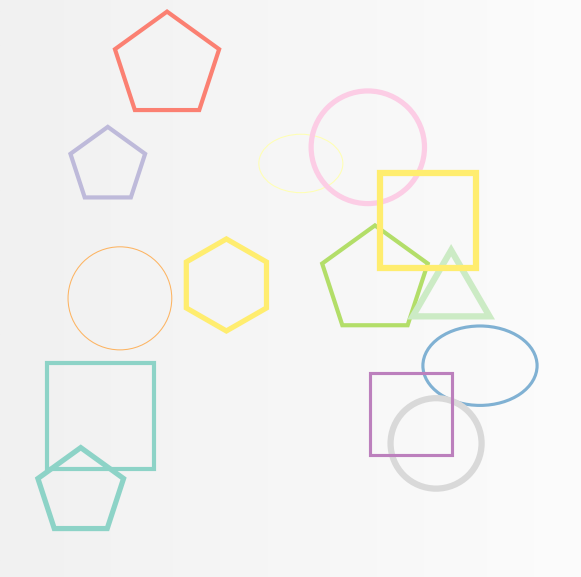[{"shape": "square", "thickness": 2, "radius": 0.46, "center": [0.173, 0.279]}, {"shape": "pentagon", "thickness": 2.5, "radius": 0.39, "center": [0.139, 0.147]}, {"shape": "oval", "thickness": 0.5, "radius": 0.36, "center": [0.518, 0.716]}, {"shape": "pentagon", "thickness": 2, "radius": 0.34, "center": [0.185, 0.712]}, {"shape": "pentagon", "thickness": 2, "radius": 0.47, "center": [0.287, 0.885]}, {"shape": "oval", "thickness": 1.5, "radius": 0.49, "center": [0.826, 0.366]}, {"shape": "circle", "thickness": 0.5, "radius": 0.45, "center": [0.206, 0.483]}, {"shape": "pentagon", "thickness": 2, "radius": 0.48, "center": [0.645, 0.513]}, {"shape": "circle", "thickness": 2.5, "radius": 0.49, "center": [0.633, 0.744]}, {"shape": "circle", "thickness": 3, "radius": 0.39, "center": [0.75, 0.231]}, {"shape": "square", "thickness": 1.5, "radius": 0.35, "center": [0.707, 0.282]}, {"shape": "triangle", "thickness": 3, "radius": 0.38, "center": [0.776, 0.489]}, {"shape": "square", "thickness": 3, "radius": 0.41, "center": [0.736, 0.617]}, {"shape": "hexagon", "thickness": 2.5, "radius": 0.4, "center": [0.389, 0.506]}]